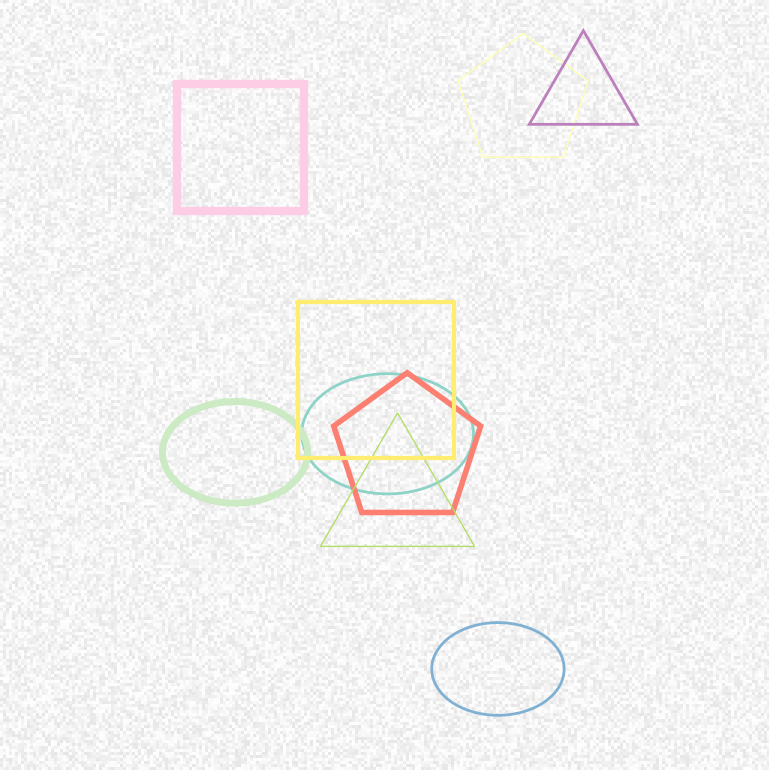[{"shape": "oval", "thickness": 1, "radius": 0.56, "center": [0.503, 0.437]}, {"shape": "pentagon", "thickness": 0.5, "radius": 0.44, "center": [0.679, 0.868]}, {"shape": "pentagon", "thickness": 2, "radius": 0.5, "center": [0.529, 0.416]}, {"shape": "oval", "thickness": 1, "radius": 0.43, "center": [0.647, 0.131]}, {"shape": "triangle", "thickness": 0.5, "radius": 0.58, "center": [0.516, 0.348]}, {"shape": "square", "thickness": 3, "radius": 0.41, "center": [0.312, 0.808]}, {"shape": "triangle", "thickness": 1, "radius": 0.41, "center": [0.758, 0.879]}, {"shape": "oval", "thickness": 2.5, "radius": 0.47, "center": [0.305, 0.413]}, {"shape": "square", "thickness": 1.5, "radius": 0.51, "center": [0.488, 0.506]}]